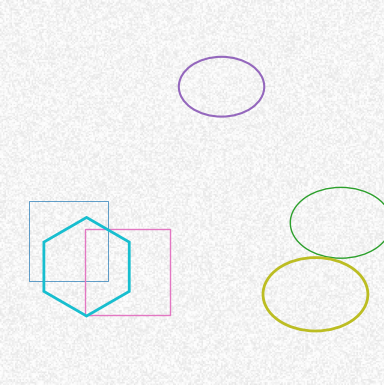[{"shape": "square", "thickness": 0.5, "radius": 0.52, "center": [0.178, 0.375]}, {"shape": "oval", "thickness": 1, "radius": 0.66, "center": [0.885, 0.421]}, {"shape": "oval", "thickness": 1.5, "radius": 0.55, "center": [0.575, 0.775]}, {"shape": "square", "thickness": 1, "radius": 0.56, "center": [0.331, 0.293]}, {"shape": "oval", "thickness": 2, "radius": 0.68, "center": [0.819, 0.236]}, {"shape": "hexagon", "thickness": 2, "radius": 0.64, "center": [0.225, 0.307]}]